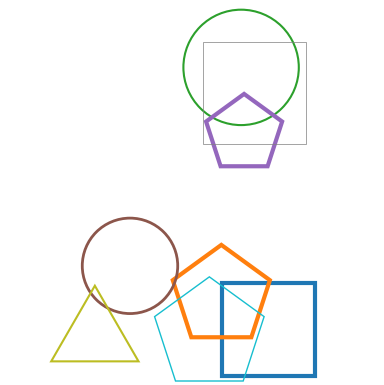[{"shape": "square", "thickness": 3, "radius": 0.6, "center": [0.697, 0.144]}, {"shape": "pentagon", "thickness": 3, "radius": 0.66, "center": [0.575, 0.231]}, {"shape": "circle", "thickness": 1.5, "radius": 0.75, "center": [0.626, 0.825]}, {"shape": "pentagon", "thickness": 3, "radius": 0.52, "center": [0.634, 0.652]}, {"shape": "circle", "thickness": 2, "radius": 0.62, "center": [0.338, 0.31]}, {"shape": "square", "thickness": 0.5, "radius": 0.67, "center": [0.66, 0.759]}, {"shape": "triangle", "thickness": 1.5, "radius": 0.65, "center": [0.246, 0.127]}, {"shape": "pentagon", "thickness": 1, "radius": 0.75, "center": [0.544, 0.131]}]